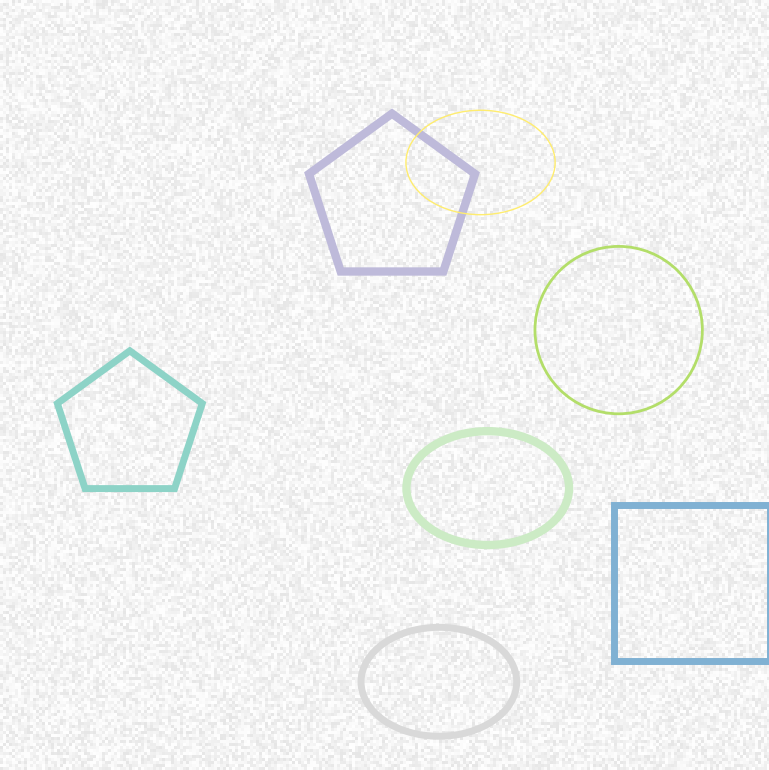[{"shape": "pentagon", "thickness": 2.5, "radius": 0.49, "center": [0.169, 0.445]}, {"shape": "pentagon", "thickness": 3, "radius": 0.57, "center": [0.509, 0.739]}, {"shape": "square", "thickness": 2.5, "radius": 0.51, "center": [0.898, 0.242]}, {"shape": "circle", "thickness": 1, "radius": 0.54, "center": [0.803, 0.571]}, {"shape": "oval", "thickness": 2.5, "radius": 0.51, "center": [0.57, 0.115]}, {"shape": "oval", "thickness": 3, "radius": 0.53, "center": [0.633, 0.366]}, {"shape": "oval", "thickness": 0.5, "radius": 0.48, "center": [0.624, 0.789]}]